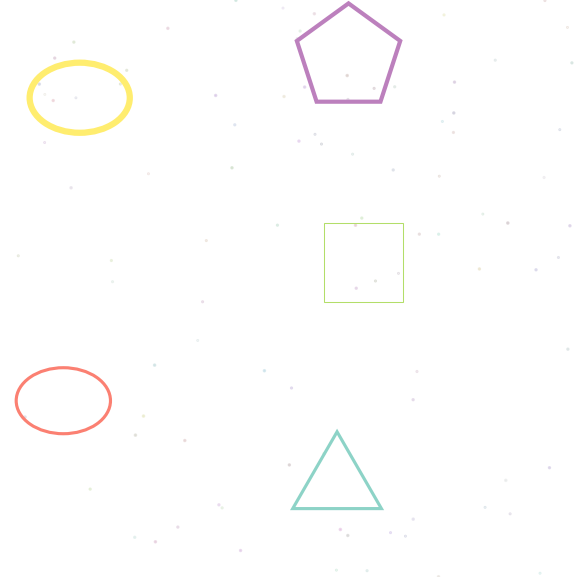[{"shape": "triangle", "thickness": 1.5, "radius": 0.44, "center": [0.584, 0.163]}, {"shape": "oval", "thickness": 1.5, "radius": 0.41, "center": [0.11, 0.305]}, {"shape": "square", "thickness": 0.5, "radius": 0.34, "center": [0.629, 0.545]}, {"shape": "pentagon", "thickness": 2, "radius": 0.47, "center": [0.604, 0.899]}, {"shape": "oval", "thickness": 3, "radius": 0.43, "center": [0.138, 0.83]}]